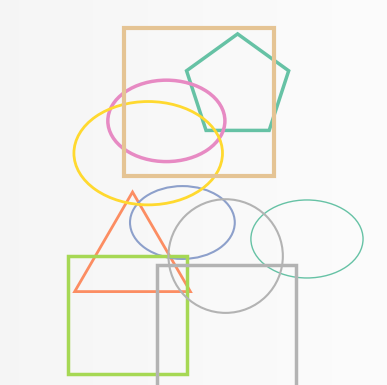[{"shape": "oval", "thickness": 1, "radius": 0.72, "center": [0.792, 0.379]}, {"shape": "pentagon", "thickness": 2.5, "radius": 0.69, "center": [0.613, 0.773]}, {"shape": "triangle", "thickness": 2, "radius": 0.86, "center": [0.342, 0.329]}, {"shape": "oval", "thickness": 1.5, "radius": 0.68, "center": [0.471, 0.422]}, {"shape": "oval", "thickness": 2.5, "radius": 0.76, "center": [0.429, 0.686]}, {"shape": "square", "thickness": 2.5, "radius": 0.77, "center": [0.328, 0.182]}, {"shape": "oval", "thickness": 2, "radius": 0.96, "center": [0.382, 0.602]}, {"shape": "square", "thickness": 3, "radius": 0.96, "center": [0.514, 0.736]}, {"shape": "circle", "thickness": 1.5, "radius": 0.74, "center": [0.582, 0.335]}, {"shape": "square", "thickness": 2.5, "radius": 0.9, "center": [0.584, 0.132]}]